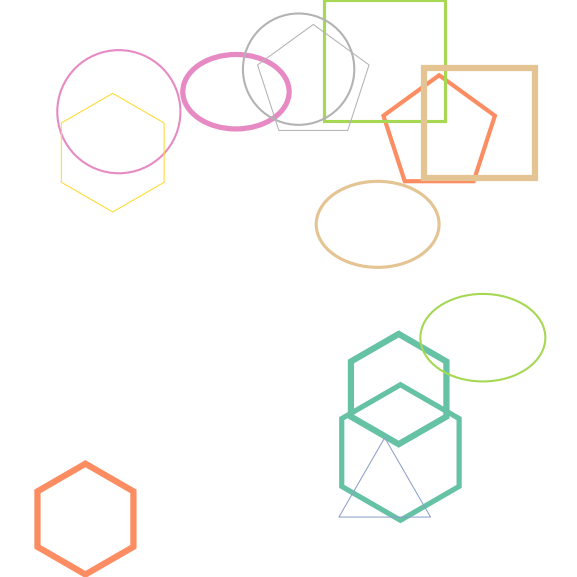[{"shape": "hexagon", "thickness": 2.5, "radius": 0.59, "center": [0.693, 0.216]}, {"shape": "hexagon", "thickness": 3, "radius": 0.48, "center": [0.69, 0.325]}, {"shape": "pentagon", "thickness": 2, "radius": 0.51, "center": [0.76, 0.767]}, {"shape": "hexagon", "thickness": 3, "radius": 0.48, "center": [0.148, 0.1]}, {"shape": "triangle", "thickness": 0.5, "radius": 0.46, "center": [0.666, 0.15]}, {"shape": "circle", "thickness": 1, "radius": 0.53, "center": [0.206, 0.806]}, {"shape": "oval", "thickness": 2.5, "radius": 0.46, "center": [0.409, 0.84]}, {"shape": "square", "thickness": 1.5, "radius": 0.52, "center": [0.666, 0.894]}, {"shape": "oval", "thickness": 1, "radius": 0.54, "center": [0.836, 0.414]}, {"shape": "hexagon", "thickness": 0.5, "radius": 0.51, "center": [0.195, 0.735]}, {"shape": "oval", "thickness": 1.5, "radius": 0.53, "center": [0.654, 0.611]}, {"shape": "square", "thickness": 3, "radius": 0.48, "center": [0.83, 0.786]}, {"shape": "pentagon", "thickness": 0.5, "radius": 0.51, "center": [0.543, 0.855]}, {"shape": "circle", "thickness": 1, "radius": 0.48, "center": [0.517, 0.879]}]